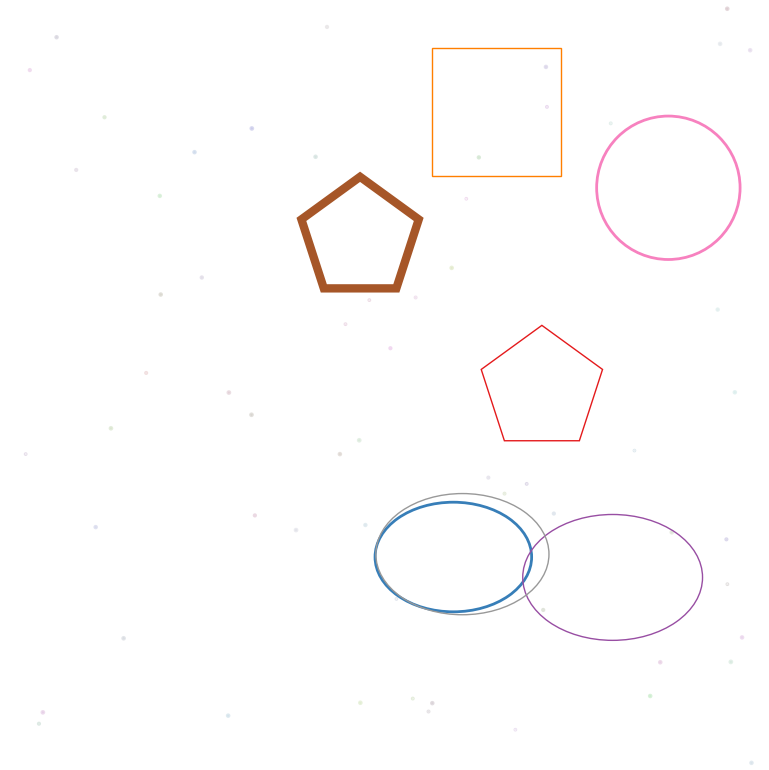[{"shape": "pentagon", "thickness": 0.5, "radius": 0.41, "center": [0.704, 0.495]}, {"shape": "oval", "thickness": 1, "radius": 0.51, "center": [0.589, 0.277]}, {"shape": "oval", "thickness": 0.5, "radius": 0.58, "center": [0.796, 0.25]}, {"shape": "square", "thickness": 0.5, "radius": 0.42, "center": [0.645, 0.855]}, {"shape": "pentagon", "thickness": 3, "radius": 0.4, "center": [0.468, 0.69]}, {"shape": "circle", "thickness": 1, "radius": 0.47, "center": [0.868, 0.756]}, {"shape": "oval", "thickness": 0.5, "radius": 0.56, "center": [0.601, 0.28]}]